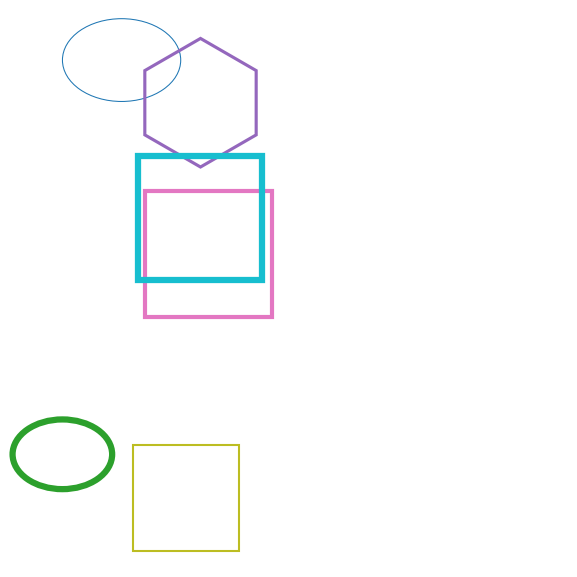[{"shape": "oval", "thickness": 0.5, "radius": 0.51, "center": [0.211, 0.895]}, {"shape": "oval", "thickness": 3, "radius": 0.43, "center": [0.108, 0.212]}, {"shape": "hexagon", "thickness": 1.5, "radius": 0.56, "center": [0.347, 0.821]}, {"shape": "square", "thickness": 2, "radius": 0.55, "center": [0.361, 0.56]}, {"shape": "square", "thickness": 1, "radius": 0.46, "center": [0.321, 0.137]}, {"shape": "square", "thickness": 3, "radius": 0.54, "center": [0.346, 0.621]}]